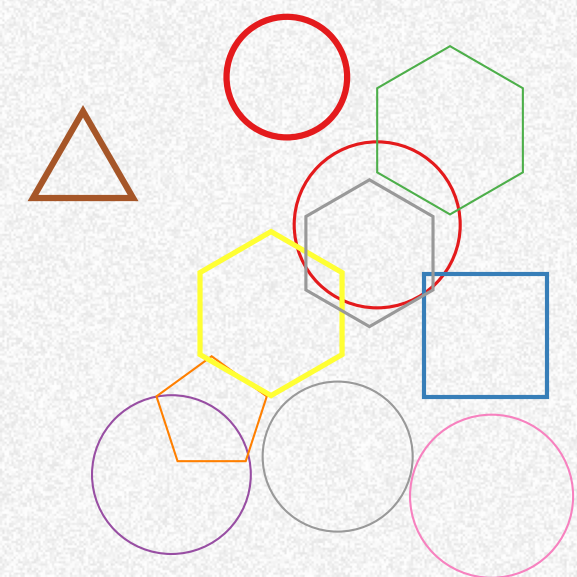[{"shape": "circle", "thickness": 1.5, "radius": 0.72, "center": [0.653, 0.61]}, {"shape": "circle", "thickness": 3, "radius": 0.52, "center": [0.497, 0.866]}, {"shape": "square", "thickness": 2, "radius": 0.53, "center": [0.841, 0.419]}, {"shape": "hexagon", "thickness": 1, "radius": 0.73, "center": [0.779, 0.774]}, {"shape": "circle", "thickness": 1, "radius": 0.69, "center": [0.297, 0.177]}, {"shape": "pentagon", "thickness": 1, "radius": 0.5, "center": [0.366, 0.282]}, {"shape": "hexagon", "thickness": 2.5, "radius": 0.71, "center": [0.469, 0.456]}, {"shape": "triangle", "thickness": 3, "radius": 0.5, "center": [0.144, 0.706]}, {"shape": "circle", "thickness": 1, "radius": 0.71, "center": [0.851, 0.14]}, {"shape": "hexagon", "thickness": 1.5, "radius": 0.64, "center": [0.64, 0.561]}, {"shape": "circle", "thickness": 1, "radius": 0.65, "center": [0.585, 0.208]}]